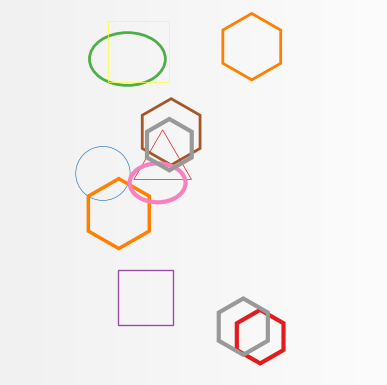[{"shape": "triangle", "thickness": 0.5, "radius": 0.43, "center": [0.42, 0.577]}, {"shape": "hexagon", "thickness": 3, "radius": 0.35, "center": [0.671, 0.126]}, {"shape": "circle", "thickness": 0.5, "radius": 0.35, "center": [0.266, 0.549]}, {"shape": "oval", "thickness": 2, "radius": 0.49, "center": [0.329, 0.847]}, {"shape": "square", "thickness": 1, "radius": 0.36, "center": [0.376, 0.228]}, {"shape": "hexagon", "thickness": 2, "radius": 0.43, "center": [0.65, 0.879]}, {"shape": "hexagon", "thickness": 2.5, "radius": 0.45, "center": [0.307, 0.445]}, {"shape": "square", "thickness": 0.5, "radius": 0.39, "center": [0.359, 0.867]}, {"shape": "hexagon", "thickness": 2, "radius": 0.43, "center": [0.442, 0.658]}, {"shape": "oval", "thickness": 3, "radius": 0.36, "center": [0.407, 0.525]}, {"shape": "hexagon", "thickness": 3, "radius": 0.37, "center": [0.628, 0.152]}, {"shape": "hexagon", "thickness": 3, "radius": 0.33, "center": [0.437, 0.624]}]